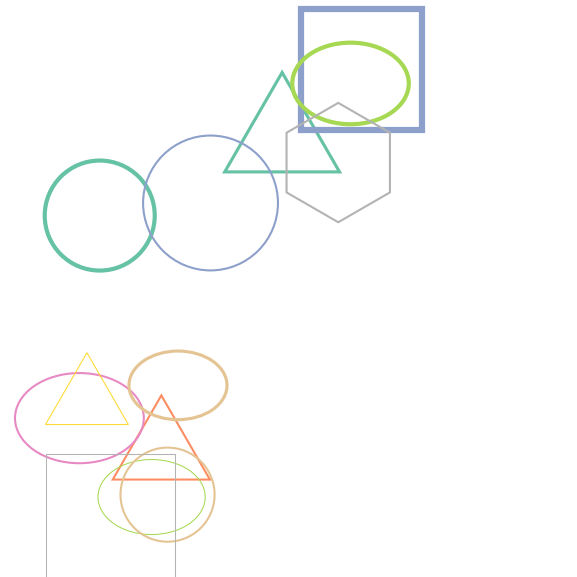[{"shape": "triangle", "thickness": 1.5, "radius": 0.57, "center": [0.489, 0.759]}, {"shape": "circle", "thickness": 2, "radius": 0.48, "center": [0.173, 0.626]}, {"shape": "triangle", "thickness": 1, "radius": 0.49, "center": [0.279, 0.217]}, {"shape": "circle", "thickness": 1, "radius": 0.58, "center": [0.365, 0.648]}, {"shape": "square", "thickness": 3, "radius": 0.52, "center": [0.625, 0.879]}, {"shape": "oval", "thickness": 1, "radius": 0.56, "center": [0.137, 0.275]}, {"shape": "oval", "thickness": 0.5, "radius": 0.46, "center": [0.263, 0.138]}, {"shape": "oval", "thickness": 2, "radius": 0.5, "center": [0.607, 0.855]}, {"shape": "triangle", "thickness": 0.5, "radius": 0.41, "center": [0.151, 0.305]}, {"shape": "circle", "thickness": 1, "radius": 0.41, "center": [0.29, 0.143]}, {"shape": "oval", "thickness": 1.5, "radius": 0.42, "center": [0.308, 0.332]}, {"shape": "hexagon", "thickness": 1, "radius": 0.52, "center": [0.586, 0.718]}, {"shape": "square", "thickness": 0.5, "radius": 0.56, "center": [0.191, 0.101]}]